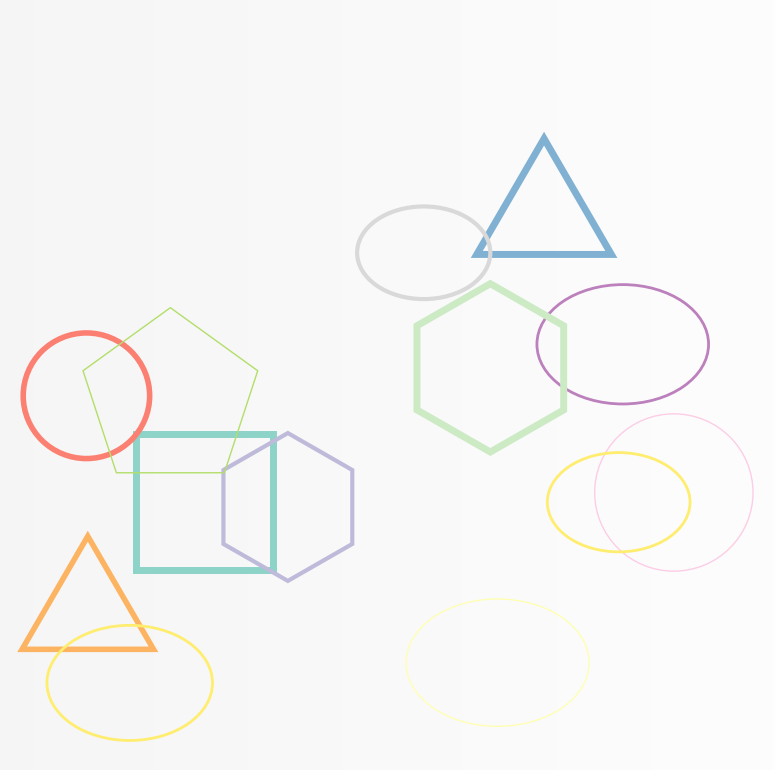[{"shape": "square", "thickness": 2.5, "radius": 0.44, "center": [0.264, 0.348]}, {"shape": "oval", "thickness": 0.5, "radius": 0.59, "center": [0.642, 0.139]}, {"shape": "hexagon", "thickness": 1.5, "radius": 0.48, "center": [0.371, 0.342]}, {"shape": "circle", "thickness": 2, "radius": 0.41, "center": [0.112, 0.486]}, {"shape": "triangle", "thickness": 2.5, "radius": 0.5, "center": [0.702, 0.72]}, {"shape": "triangle", "thickness": 2, "radius": 0.49, "center": [0.113, 0.206]}, {"shape": "pentagon", "thickness": 0.5, "radius": 0.59, "center": [0.22, 0.482]}, {"shape": "circle", "thickness": 0.5, "radius": 0.51, "center": [0.869, 0.36]}, {"shape": "oval", "thickness": 1.5, "radius": 0.43, "center": [0.547, 0.672]}, {"shape": "oval", "thickness": 1, "radius": 0.55, "center": [0.804, 0.553]}, {"shape": "hexagon", "thickness": 2.5, "radius": 0.55, "center": [0.633, 0.522]}, {"shape": "oval", "thickness": 1, "radius": 0.53, "center": [0.167, 0.113]}, {"shape": "oval", "thickness": 1, "radius": 0.46, "center": [0.798, 0.348]}]